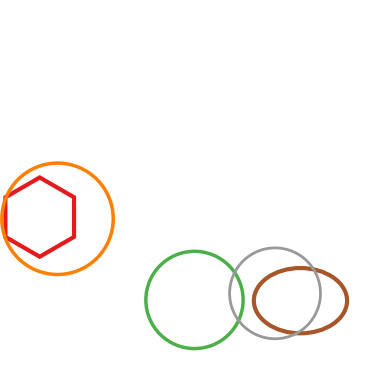[{"shape": "hexagon", "thickness": 3, "radius": 0.51, "center": [0.103, 0.436]}, {"shape": "circle", "thickness": 2.5, "radius": 0.63, "center": [0.505, 0.221]}, {"shape": "circle", "thickness": 2.5, "radius": 0.72, "center": [0.149, 0.432]}, {"shape": "oval", "thickness": 3, "radius": 0.61, "center": [0.78, 0.219]}, {"shape": "circle", "thickness": 2, "radius": 0.59, "center": [0.714, 0.238]}]